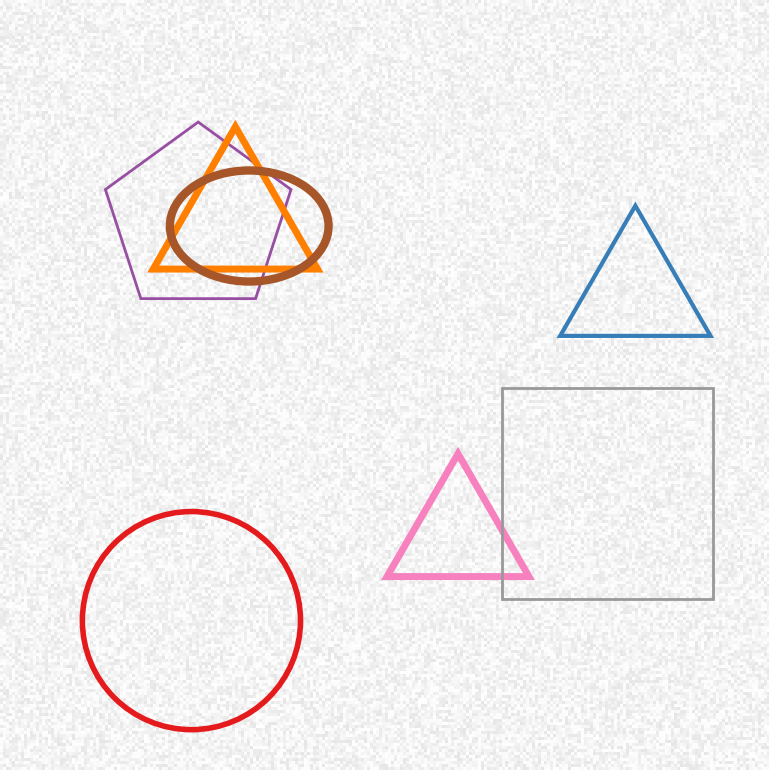[{"shape": "circle", "thickness": 2, "radius": 0.71, "center": [0.249, 0.194]}, {"shape": "triangle", "thickness": 1.5, "radius": 0.56, "center": [0.825, 0.62]}, {"shape": "pentagon", "thickness": 1, "radius": 0.63, "center": [0.257, 0.715]}, {"shape": "triangle", "thickness": 2.5, "radius": 0.62, "center": [0.306, 0.712]}, {"shape": "oval", "thickness": 3, "radius": 0.52, "center": [0.324, 0.706]}, {"shape": "triangle", "thickness": 2.5, "radius": 0.53, "center": [0.595, 0.304]}, {"shape": "square", "thickness": 1, "radius": 0.68, "center": [0.789, 0.359]}]